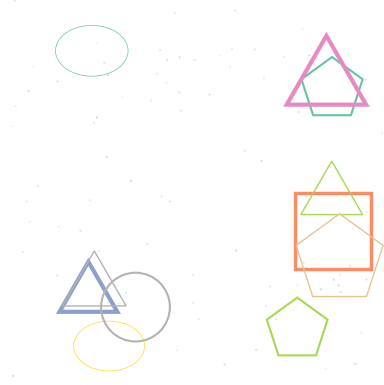[{"shape": "oval", "thickness": 0.5, "radius": 0.47, "center": [0.238, 0.868]}, {"shape": "pentagon", "thickness": 1.5, "radius": 0.42, "center": [0.862, 0.768]}, {"shape": "square", "thickness": 2.5, "radius": 0.49, "center": [0.864, 0.4]}, {"shape": "triangle", "thickness": 3, "radius": 0.43, "center": [0.23, 0.233]}, {"shape": "triangle", "thickness": 3, "radius": 0.6, "center": [0.848, 0.788]}, {"shape": "pentagon", "thickness": 1.5, "radius": 0.41, "center": [0.772, 0.144]}, {"shape": "triangle", "thickness": 1, "radius": 0.46, "center": [0.862, 0.489]}, {"shape": "oval", "thickness": 0.5, "radius": 0.46, "center": [0.283, 0.101]}, {"shape": "pentagon", "thickness": 1, "radius": 0.59, "center": [0.882, 0.326]}, {"shape": "circle", "thickness": 1.5, "radius": 0.45, "center": [0.352, 0.202]}, {"shape": "triangle", "thickness": 1, "radius": 0.48, "center": [0.245, 0.253]}]